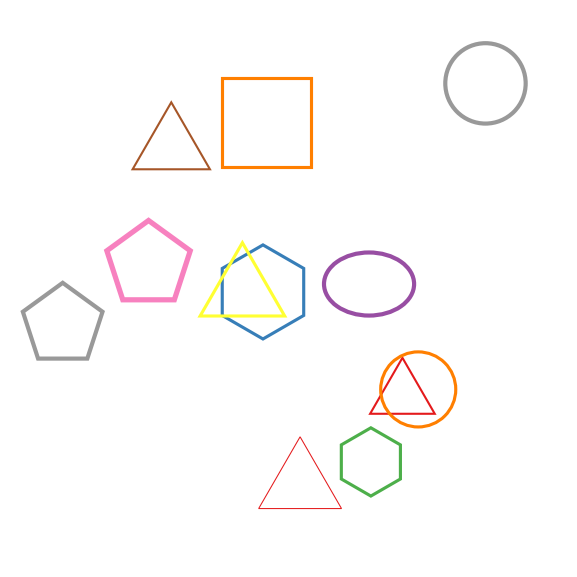[{"shape": "triangle", "thickness": 1, "radius": 0.32, "center": [0.697, 0.315]}, {"shape": "triangle", "thickness": 0.5, "radius": 0.41, "center": [0.52, 0.16]}, {"shape": "hexagon", "thickness": 1.5, "radius": 0.41, "center": [0.455, 0.494]}, {"shape": "hexagon", "thickness": 1.5, "radius": 0.3, "center": [0.642, 0.199]}, {"shape": "oval", "thickness": 2, "radius": 0.39, "center": [0.639, 0.507]}, {"shape": "circle", "thickness": 1.5, "radius": 0.32, "center": [0.724, 0.325]}, {"shape": "square", "thickness": 1.5, "radius": 0.39, "center": [0.462, 0.787]}, {"shape": "triangle", "thickness": 1.5, "radius": 0.42, "center": [0.42, 0.494]}, {"shape": "triangle", "thickness": 1, "radius": 0.39, "center": [0.297, 0.745]}, {"shape": "pentagon", "thickness": 2.5, "radius": 0.38, "center": [0.257, 0.541]}, {"shape": "circle", "thickness": 2, "radius": 0.35, "center": [0.841, 0.855]}, {"shape": "pentagon", "thickness": 2, "radius": 0.36, "center": [0.109, 0.437]}]